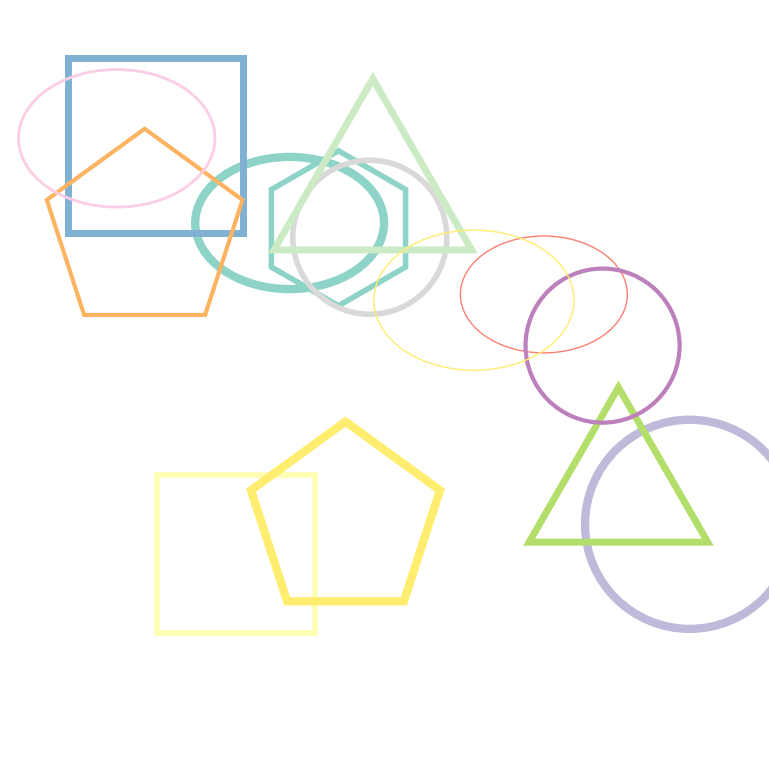[{"shape": "hexagon", "thickness": 2, "radius": 0.5, "center": [0.44, 0.704]}, {"shape": "oval", "thickness": 3, "radius": 0.61, "center": [0.376, 0.71]}, {"shape": "square", "thickness": 2, "radius": 0.52, "center": [0.306, 0.28]}, {"shape": "circle", "thickness": 3, "radius": 0.68, "center": [0.896, 0.319]}, {"shape": "oval", "thickness": 0.5, "radius": 0.54, "center": [0.706, 0.618]}, {"shape": "square", "thickness": 2.5, "radius": 0.57, "center": [0.202, 0.811]}, {"shape": "pentagon", "thickness": 1.5, "radius": 0.67, "center": [0.188, 0.699]}, {"shape": "triangle", "thickness": 2.5, "radius": 0.67, "center": [0.803, 0.363]}, {"shape": "oval", "thickness": 1, "radius": 0.64, "center": [0.152, 0.82]}, {"shape": "circle", "thickness": 2, "radius": 0.5, "center": [0.48, 0.692]}, {"shape": "circle", "thickness": 1.5, "radius": 0.5, "center": [0.783, 0.551]}, {"shape": "triangle", "thickness": 2.5, "radius": 0.74, "center": [0.484, 0.749]}, {"shape": "pentagon", "thickness": 3, "radius": 0.65, "center": [0.449, 0.323]}, {"shape": "oval", "thickness": 0.5, "radius": 0.65, "center": [0.615, 0.61]}]